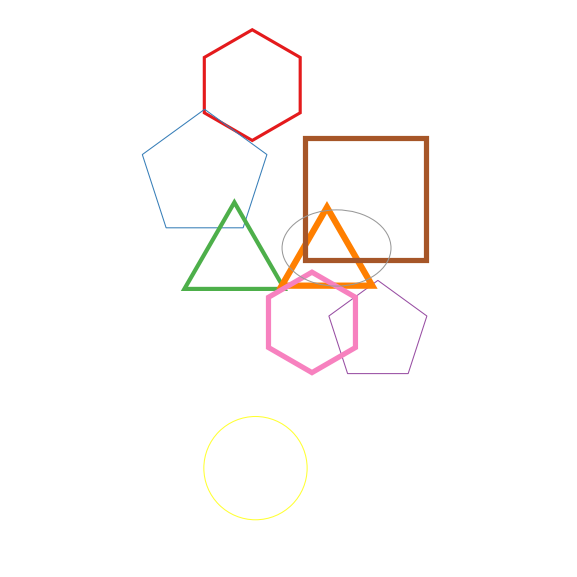[{"shape": "hexagon", "thickness": 1.5, "radius": 0.48, "center": [0.437, 0.852]}, {"shape": "pentagon", "thickness": 0.5, "radius": 0.57, "center": [0.354, 0.696]}, {"shape": "triangle", "thickness": 2, "radius": 0.5, "center": [0.406, 0.549]}, {"shape": "pentagon", "thickness": 0.5, "radius": 0.45, "center": [0.654, 0.424]}, {"shape": "triangle", "thickness": 3, "radius": 0.45, "center": [0.566, 0.55]}, {"shape": "circle", "thickness": 0.5, "radius": 0.45, "center": [0.442, 0.189]}, {"shape": "square", "thickness": 2.5, "radius": 0.53, "center": [0.633, 0.654]}, {"shape": "hexagon", "thickness": 2.5, "radius": 0.43, "center": [0.54, 0.441]}, {"shape": "oval", "thickness": 0.5, "radius": 0.47, "center": [0.583, 0.57]}]